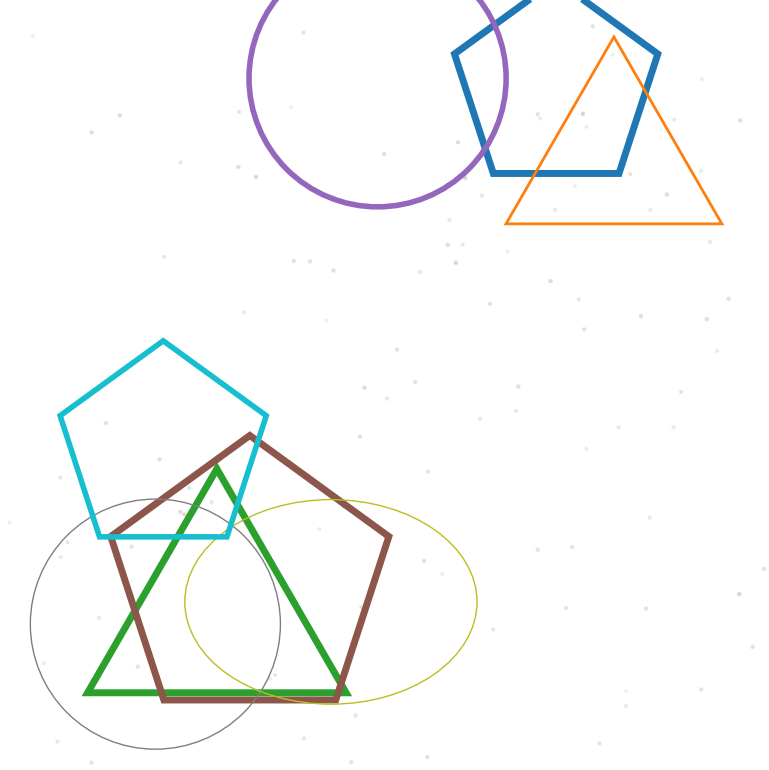[{"shape": "pentagon", "thickness": 2.5, "radius": 0.69, "center": [0.722, 0.887]}, {"shape": "triangle", "thickness": 1, "radius": 0.81, "center": [0.797, 0.79]}, {"shape": "triangle", "thickness": 2.5, "radius": 0.97, "center": [0.282, 0.197]}, {"shape": "circle", "thickness": 2, "radius": 0.83, "center": [0.49, 0.898]}, {"shape": "pentagon", "thickness": 2.5, "radius": 0.95, "center": [0.324, 0.245]}, {"shape": "circle", "thickness": 0.5, "radius": 0.81, "center": [0.202, 0.189]}, {"shape": "oval", "thickness": 0.5, "radius": 0.95, "center": [0.43, 0.218]}, {"shape": "pentagon", "thickness": 2, "radius": 0.7, "center": [0.212, 0.417]}]